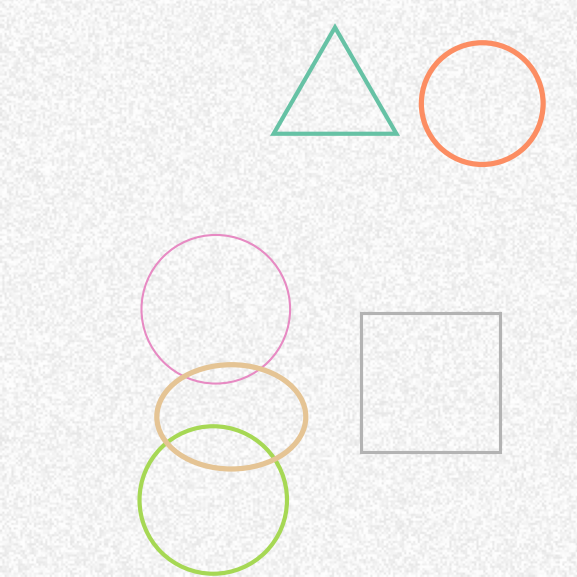[{"shape": "triangle", "thickness": 2, "radius": 0.61, "center": [0.58, 0.829]}, {"shape": "circle", "thickness": 2.5, "radius": 0.53, "center": [0.835, 0.82]}, {"shape": "circle", "thickness": 1, "radius": 0.64, "center": [0.374, 0.464]}, {"shape": "circle", "thickness": 2, "radius": 0.64, "center": [0.369, 0.133]}, {"shape": "oval", "thickness": 2.5, "radius": 0.64, "center": [0.401, 0.277]}, {"shape": "square", "thickness": 1.5, "radius": 0.6, "center": [0.745, 0.336]}]